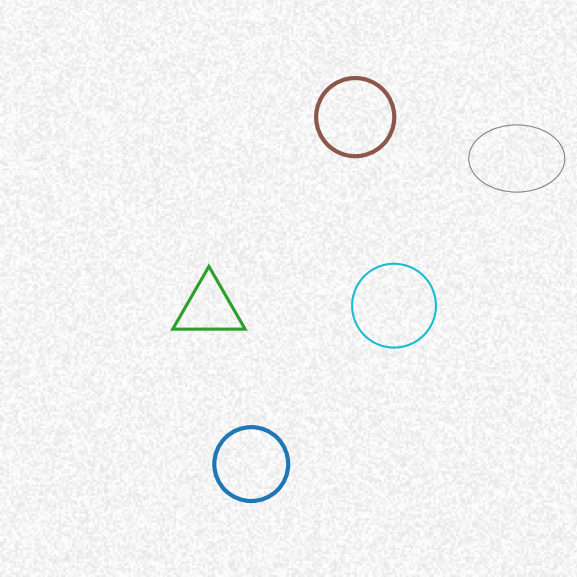[{"shape": "circle", "thickness": 2, "radius": 0.32, "center": [0.435, 0.196]}, {"shape": "triangle", "thickness": 1.5, "radius": 0.36, "center": [0.362, 0.465]}, {"shape": "circle", "thickness": 2, "radius": 0.34, "center": [0.615, 0.796]}, {"shape": "oval", "thickness": 0.5, "radius": 0.42, "center": [0.895, 0.725]}, {"shape": "circle", "thickness": 1, "radius": 0.36, "center": [0.682, 0.47]}]